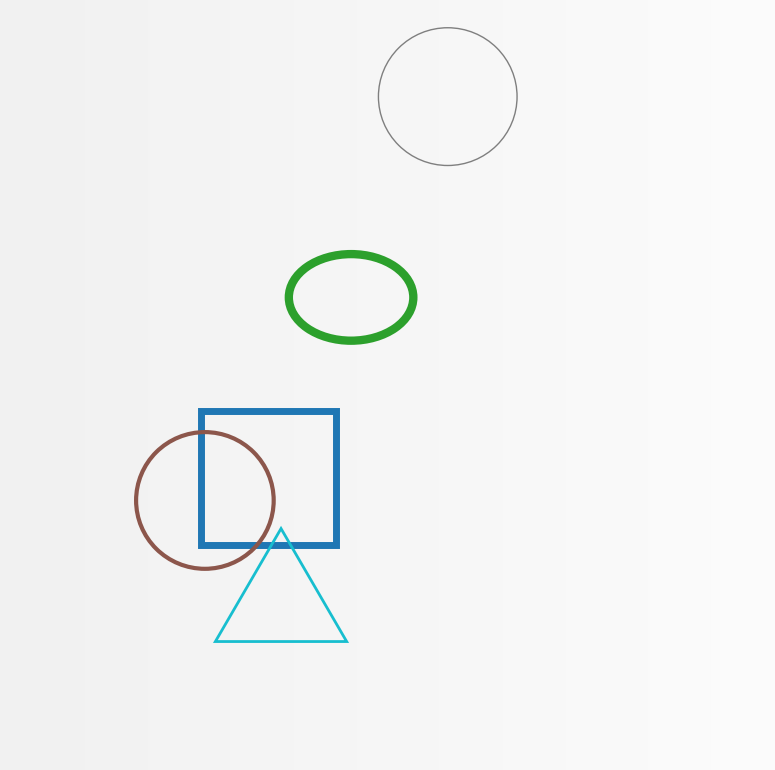[{"shape": "square", "thickness": 2.5, "radius": 0.44, "center": [0.346, 0.379]}, {"shape": "oval", "thickness": 3, "radius": 0.4, "center": [0.453, 0.614]}, {"shape": "circle", "thickness": 1.5, "radius": 0.44, "center": [0.264, 0.35]}, {"shape": "circle", "thickness": 0.5, "radius": 0.45, "center": [0.578, 0.875]}, {"shape": "triangle", "thickness": 1, "radius": 0.49, "center": [0.363, 0.216]}]